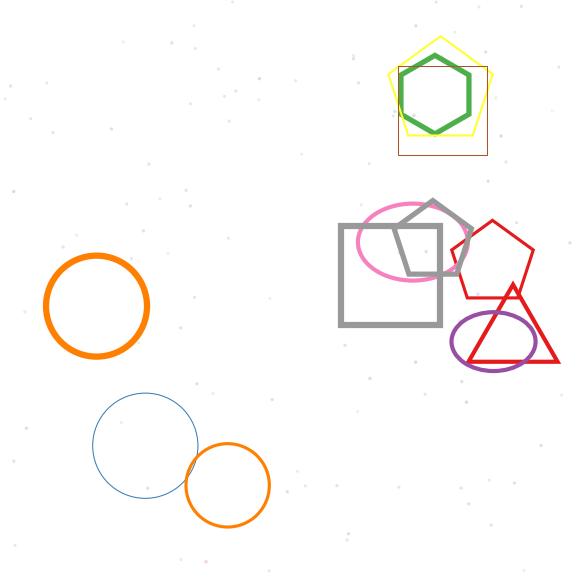[{"shape": "pentagon", "thickness": 1.5, "radius": 0.37, "center": [0.853, 0.543]}, {"shape": "triangle", "thickness": 2, "radius": 0.45, "center": [0.888, 0.417]}, {"shape": "circle", "thickness": 0.5, "radius": 0.46, "center": [0.252, 0.227]}, {"shape": "hexagon", "thickness": 2.5, "radius": 0.34, "center": [0.753, 0.835]}, {"shape": "oval", "thickness": 2, "radius": 0.36, "center": [0.855, 0.408]}, {"shape": "circle", "thickness": 1.5, "radius": 0.36, "center": [0.394, 0.159]}, {"shape": "circle", "thickness": 3, "radius": 0.44, "center": [0.167, 0.469]}, {"shape": "pentagon", "thickness": 1, "radius": 0.47, "center": [0.763, 0.841]}, {"shape": "square", "thickness": 0.5, "radius": 0.38, "center": [0.767, 0.808]}, {"shape": "oval", "thickness": 2, "radius": 0.48, "center": [0.715, 0.58]}, {"shape": "pentagon", "thickness": 2.5, "radius": 0.35, "center": [0.749, 0.581]}, {"shape": "square", "thickness": 3, "radius": 0.43, "center": [0.676, 0.523]}]